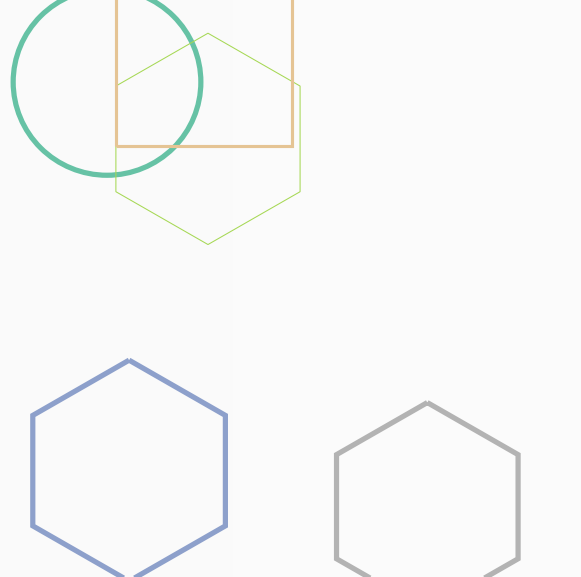[{"shape": "circle", "thickness": 2.5, "radius": 0.81, "center": [0.184, 0.857]}, {"shape": "hexagon", "thickness": 2.5, "radius": 0.96, "center": [0.222, 0.184]}, {"shape": "hexagon", "thickness": 0.5, "radius": 0.91, "center": [0.358, 0.759]}, {"shape": "square", "thickness": 1.5, "radius": 0.76, "center": [0.351, 0.897]}, {"shape": "hexagon", "thickness": 2.5, "radius": 0.9, "center": [0.735, 0.122]}]